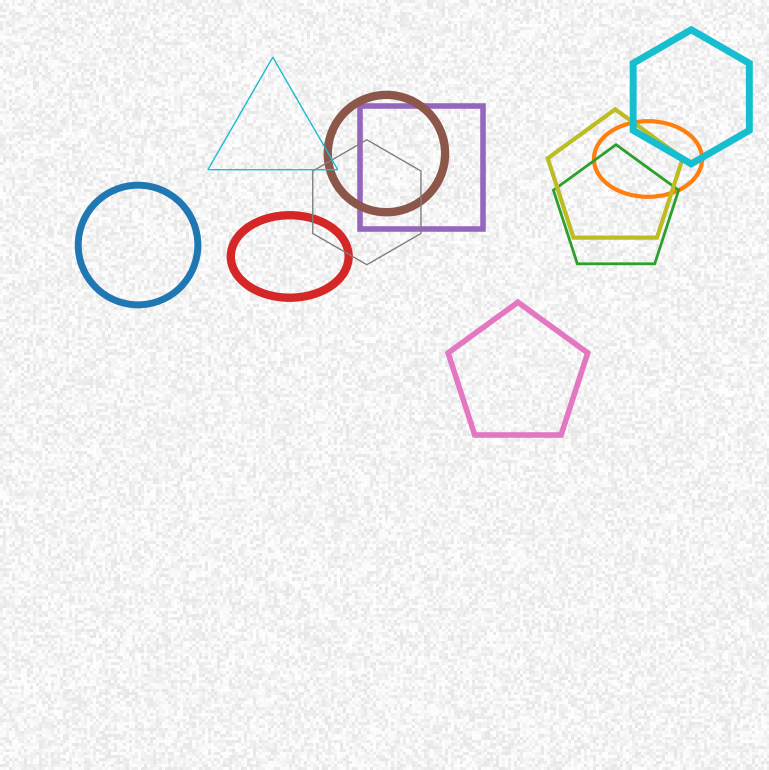[{"shape": "circle", "thickness": 2.5, "radius": 0.39, "center": [0.179, 0.682]}, {"shape": "oval", "thickness": 1.5, "radius": 0.35, "center": [0.842, 0.794]}, {"shape": "pentagon", "thickness": 1, "radius": 0.43, "center": [0.8, 0.727]}, {"shape": "oval", "thickness": 3, "radius": 0.38, "center": [0.376, 0.667]}, {"shape": "square", "thickness": 2, "radius": 0.4, "center": [0.547, 0.783]}, {"shape": "circle", "thickness": 3, "radius": 0.38, "center": [0.502, 0.801]}, {"shape": "pentagon", "thickness": 2, "radius": 0.48, "center": [0.673, 0.512]}, {"shape": "hexagon", "thickness": 0.5, "radius": 0.41, "center": [0.476, 0.737]}, {"shape": "pentagon", "thickness": 1.5, "radius": 0.46, "center": [0.799, 0.766]}, {"shape": "hexagon", "thickness": 2.5, "radius": 0.44, "center": [0.898, 0.874]}, {"shape": "triangle", "thickness": 0.5, "radius": 0.49, "center": [0.354, 0.828]}]